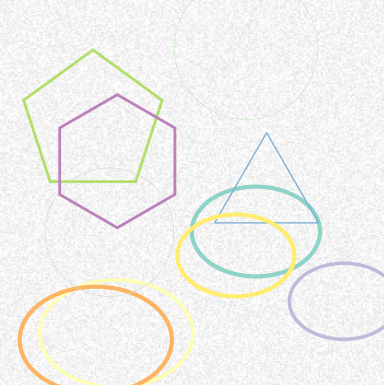[{"shape": "oval", "thickness": 3, "radius": 0.83, "center": [0.665, 0.399]}, {"shape": "oval", "thickness": 2.5, "radius": 0.99, "center": [0.302, 0.134]}, {"shape": "oval", "thickness": 2.5, "radius": 0.71, "center": [0.893, 0.217]}, {"shape": "triangle", "thickness": 1, "radius": 0.78, "center": [0.693, 0.499]}, {"shape": "oval", "thickness": 3, "radius": 0.99, "center": [0.249, 0.117]}, {"shape": "pentagon", "thickness": 2, "radius": 0.95, "center": [0.241, 0.681]}, {"shape": "circle", "thickness": 0.5, "radius": 0.83, "center": [0.284, 0.397]}, {"shape": "hexagon", "thickness": 2, "radius": 0.86, "center": [0.305, 0.581]}, {"shape": "circle", "thickness": 0.5, "radius": 0.93, "center": [0.639, 0.876]}, {"shape": "oval", "thickness": 3, "radius": 0.76, "center": [0.613, 0.336]}]